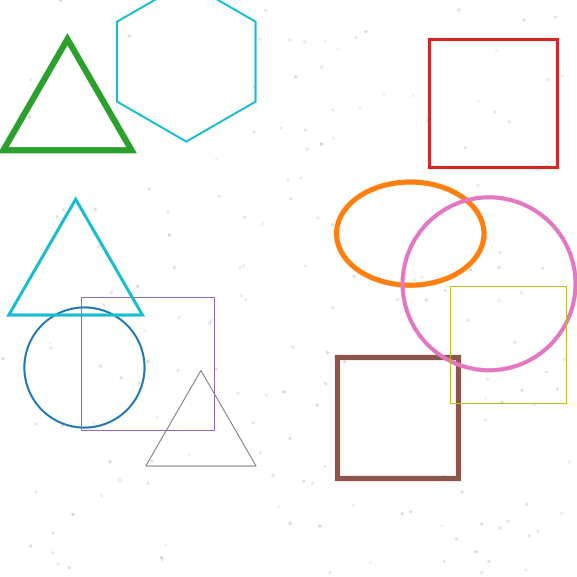[{"shape": "circle", "thickness": 1, "radius": 0.52, "center": [0.146, 0.363]}, {"shape": "oval", "thickness": 2.5, "radius": 0.64, "center": [0.71, 0.595]}, {"shape": "triangle", "thickness": 3, "radius": 0.64, "center": [0.117, 0.803]}, {"shape": "square", "thickness": 1.5, "radius": 0.55, "center": [0.853, 0.821]}, {"shape": "square", "thickness": 0.5, "radius": 0.58, "center": [0.256, 0.369]}, {"shape": "square", "thickness": 2.5, "radius": 0.52, "center": [0.688, 0.276]}, {"shape": "circle", "thickness": 2, "radius": 0.75, "center": [0.847, 0.508]}, {"shape": "triangle", "thickness": 0.5, "radius": 0.55, "center": [0.348, 0.247]}, {"shape": "square", "thickness": 0.5, "radius": 0.5, "center": [0.88, 0.403]}, {"shape": "hexagon", "thickness": 1, "radius": 0.69, "center": [0.323, 0.892]}, {"shape": "triangle", "thickness": 1.5, "radius": 0.67, "center": [0.131, 0.52]}]